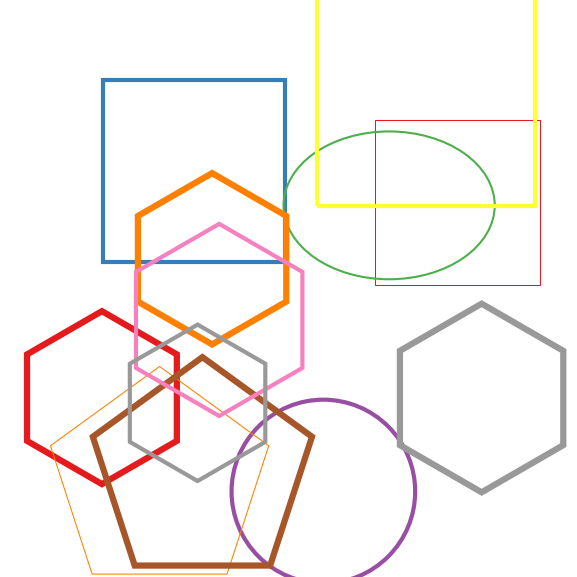[{"shape": "hexagon", "thickness": 3, "radius": 0.75, "center": [0.176, 0.311]}, {"shape": "square", "thickness": 0.5, "radius": 0.71, "center": [0.793, 0.648]}, {"shape": "square", "thickness": 2, "radius": 0.79, "center": [0.336, 0.703]}, {"shape": "oval", "thickness": 1, "radius": 0.91, "center": [0.674, 0.644]}, {"shape": "circle", "thickness": 2, "radius": 0.79, "center": [0.56, 0.148]}, {"shape": "pentagon", "thickness": 0.5, "radius": 0.99, "center": [0.276, 0.166]}, {"shape": "hexagon", "thickness": 3, "radius": 0.74, "center": [0.367, 0.551]}, {"shape": "square", "thickness": 2, "radius": 0.94, "center": [0.738, 0.831]}, {"shape": "pentagon", "thickness": 3, "radius": 1.0, "center": [0.35, 0.181]}, {"shape": "hexagon", "thickness": 2, "radius": 0.83, "center": [0.38, 0.445]}, {"shape": "hexagon", "thickness": 3, "radius": 0.82, "center": [0.834, 0.31]}, {"shape": "hexagon", "thickness": 2, "radius": 0.68, "center": [0.342, 0.302]}]